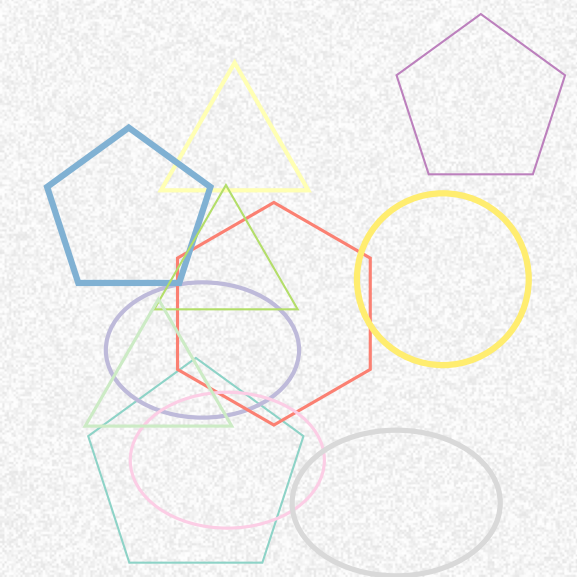[{"shape": "pentagon", "thickness": 1, "radius": 0.98, "center": [0.339, 0.183]}, {"shape": "triangle", "thickness": 2, "radius": 0.74, "center": [0.406, 0.743]}, {"shape": "oval", "thickness": 2, "radius": 0.84, "center": [0.351, 0.393]}, {"shape": "hexagon", "thickness": 1.5, "radius": 0.96, "center": [0.474, 0.456]}, {"shape": "pentagon", "thickness": 3, "radius": 0.74, "center": [0.223, 0.629]}, {"shape": "triangle", "thickness": 1, "radius": 0.72, "center": [0.391, 0.535]}, {"shape": "oval", "thickness": 1.5, "radius": 0.84, "center": [0.394, 0.202]}, {"shape": "oval", "thickness": 2.5, "radius": 0.9, "center": [0.686, 0.128]}, {"shape": "pentagon", "thickness": 1, "radius": 0.77, "center": [0.833, 0.821]}, {"shape": "triangle", "thickness": 1.5, "radius": 0.73, "center": [0.274, 0.335]}, {"shape": "circle", "thickness": 3, "radius": 0.74, "center": [0.767, 0.516]}]